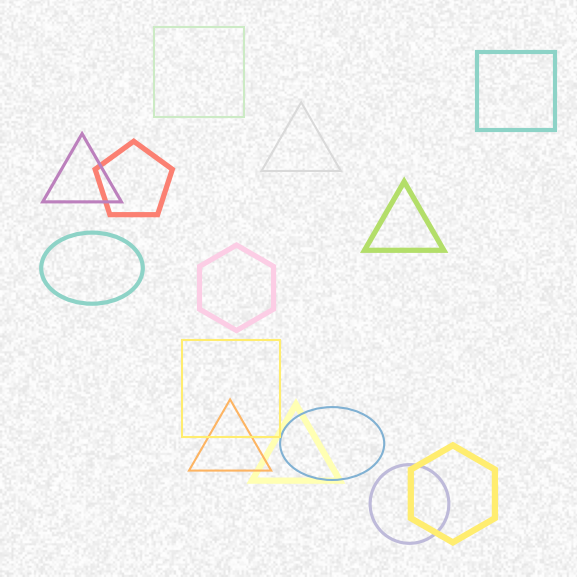[{"shape": "square", "thickness": 2, "radius": 0.34, "center": [0.894, 0.841]}, {"shape": "oval", "thickness": 2, "radius": 0.44, "center": [0.159, 0.535]}, {"shape": "triangle", "thickness": 3, "radius": 0.44, "center": [0.512, 0.211]}, {"shape": "circle", "thickness": 1.5, "radius": 0.34, "center": [0.709, 0.126]}, {"shape": "pentagon", "thickness": 2.5, "radius": 0.35, "center": [0.232, 0.684]}, {"shape": "oval", "thickness": 1, "radius": 0.45, "center": [0.575, 0.231]}, {"shape": "triangle", "thickness": 1, "radius": 0.41, "center": [0.398, 0.225]}, {"shape": "triangle", "thickness": 2.5, "radius": 0.4, "center": [0.7, 0.605]}, {"shape": "hexagon", "thickness": 2.5, "radius": 0.37, "center": [0.41, 0.501]}, {"shape": "triangle", "thickness": 1, "radius": 0.4, "center": [0.522, 0.743]}, {"shape": "triangle", "thickness": 1.5, "radius": 0.39, "center": [0.142, 0.689]}, {"shape": "square", "thickness": 1, "radius": 0.39, "center": [0.345, 0.875]}, {"shape": "hexagon", "thickness": 3, "radius": 0.42, "center": [0.784, 0.144]}, {"shape": "square", "thickness": 1, "radius": 0.42, "center": [0.4, 0.327]}]